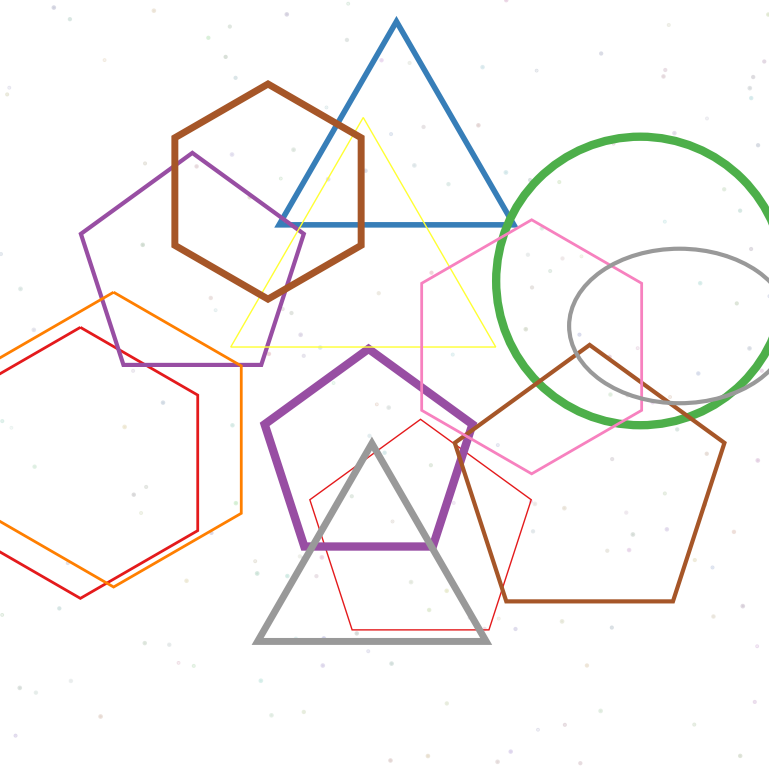[{"shape": "hexagon", "thickness": 1, "radius": 0.88, "center": [0.104, 0.399]}, {"shape": "pentagon", "thickness": 0.5, "radius": 0.76, "center": [0.546, 0.304]}, {"shape": "triangle", "thickness": 2, "radius": 0.88, "center": [0.515, 0.796]}, {"shape": "circle", "thickness": 3, "radius": 0.94, "center": [0.832, 0.635]}, {"shape": "pentagon", "thickness": 1.5, "radius": 0.76, "center": [0.25, 0.649]}, {"shape": "pentagon", "thickness": 3, "radius": 0.71, "center": [0.479, 0.405]}, {"shape": "hexagon", "thickness": 1, "radius": 0.96, "center": [0.148, 0.429]}, {"shape": "triangle", "thickness": 0.5, "radius": 0.99, "center": [0.472, 0.649]}, {"shape": "pentagon", "thickness": 1.5, "radius": 0.92, "center": [0.766, 0.368]}, {"shape": "hexagon", "thickness": 2.5, "radius": 0.7, "center": [0.348, 0.751]}, {"shape": "hexagon", "thickness": 1, "radius": 0.82, "center": [0.69, 0.55]}, {"shape": "oval", "thickness": 1.5, "radius": 0.72, "center": [0.882, 0.577]}, {"shape": "triangle", "thickness": 2.5, "radius": 0.86, "center": [0.483, 0.253]}]